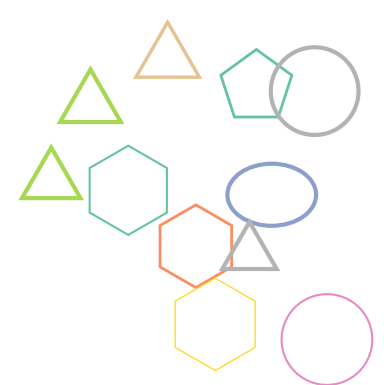[{"shape": "pentagon", "thickness": 2, "radius": 0.48, "center": [0.666, 0.775]}, {"shape": "hexagon", "thickness": 1.5, "radius": 0.58, "center": [0.333, 0.506]}, {"shape": "hexagon", "thickness": 2, "radius": 0.54, "center": [0.509, 0.36]}, {"shape": "oval", "thickness": 3, "radius": 0.58, "center": [0.706, 0.494]}, {"shape": "circle", "thickness": 1.5, "radius": 0.59, "center": [0.849, 0.118]}, {"shape": "triangle", "thickness": 3, "radius": 0.44, "center": [0.133, 0.529]}, {"shape": "triangle", "thickness": 3, "radius": 0.46, "center": [0.235, 0.729]}, {"shape": "hexagon", "thickness": 1, "radius": 0.6, "center": [0.559, 0.158]}, {"shape": "triangle", "thickness": 2.5, "radius": 0.48, "center": [0.435, 0.847]}, {"shape": "triangle", "thickness": 3, "radius": 0.41, "center": [0.648, 0.342]}, {"shape": "circle", "thickness": 3, "radius": 0.57, "center": [0.817, 0.763]}]